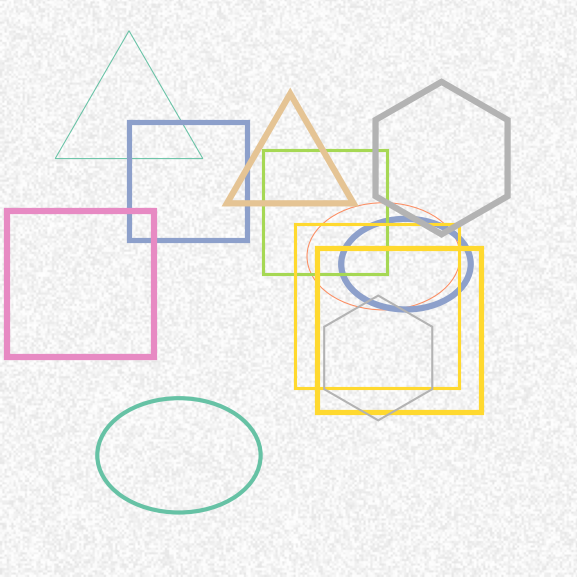[{"shape": "triangle", "thickness": 0.5, "radius": 0.74, "center": [0.223, 0.798]}, {"shape": "oval", "thickness": 2, "radius": 0.71, "center": [0.31, 0.211]}, {"shape": "oval", "thickness": 0.5, "radius": 0.66, "center": [0.664, 0.555]}, {"shape": "oval", "thickness": 3, "radius": 0.56, "center": [0.703, 0.542]}, {"shape": "square", "thickness": 2.5, "radius": 0.51, "center": [0.326, 0.685]}, {"shape": "square", "thickness": 3, "radius": 0.63, "center": [0.139, 0.508]}, {"shape": "square", "thickness": 1.5, "radius": 0.54, "center": [0.562, 0.631]}, {"shape": "square", "thickness": 1.5, "radius": 0.71, "center": [0.654, 0.469]}, {"shape": "square", "thickness": 2.5, "radius": 0.71, "center": [0.691, 0.428]}, {"shape": "triangle", "thickness": 3, "radius": 0.63, "center": [0.503, 0.71]}, {"shape": "hexagon", "thickness": 1, "radius": 0.54, "center": [0.655, 0.379]}, {"shape": "hexagon", "thickness": 3, "radius": 0.66, "center": [0.765, 0.725]}]